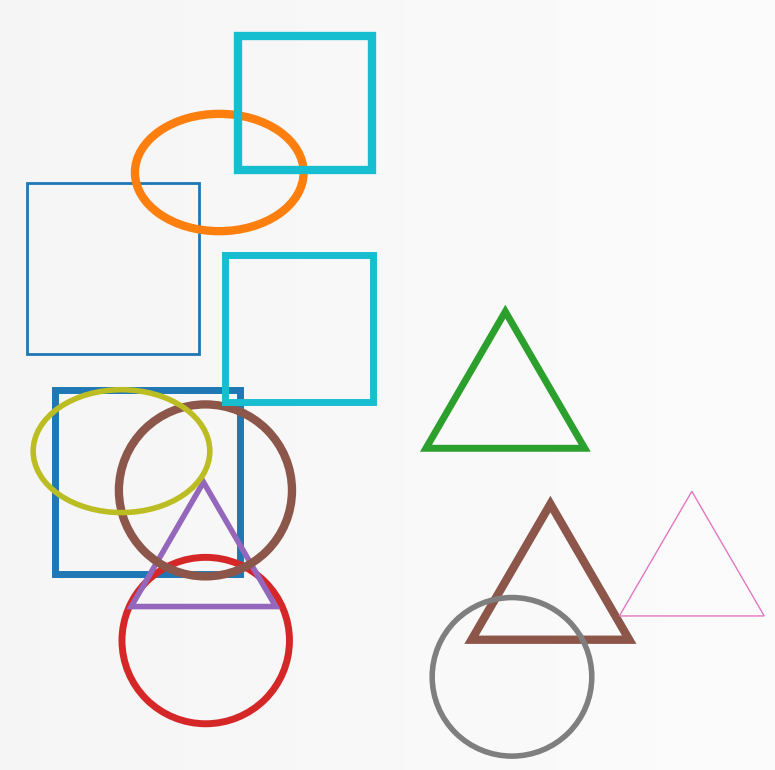[{"shape": "square", "thickness": 2.5, "radius": 0.6, "center": [0.19, 0.374]}, {"shape": "square", "thickness": 1, "radius": 0.56, "center": [0.145, 0.652]}, {"shape": "oval", "thickness": 3, "radius": 0.54, "center": [0.283, 0.776]}, {"shape": "triangle", "thickness": 2.5, "radius": 0.59, "center": [0.652, 0.477]}, {"shape": "circle", "thickness": 2.5, "radius": 0.54, "center": [0.265, 0.168]}, {"shape": "triangle", "thickness": 2, "radius": 0.54, "center": [0.263, 0.266]}, {"shape": "triangle", "thickness": 3, "radius": 0.59, "center": [0.71, 0.228]}, {"shape": "circle", "thickness": 3, "radius": 0.56, "center": [0.265, 0.363]}, {"shape": "triangle", "thickness": 0.5, "radius": 0.54, "center": [0.893, 0.254]}, {"shape": "circle", "thickness": 2, "radius": 0.51, "center": [0.661, 0.121]}, {"shape": "oval", "thickness": 2, "radius": 0.57, "center": [0.157, 0.414]}, {"shape": "square", "thickness": 2.5, "radius": 0.48, "center": [0.386, 0.573]}, {"shape": "square", "thickness": 3, "radius": 0.43, "center": [0.394, 0.866]}]